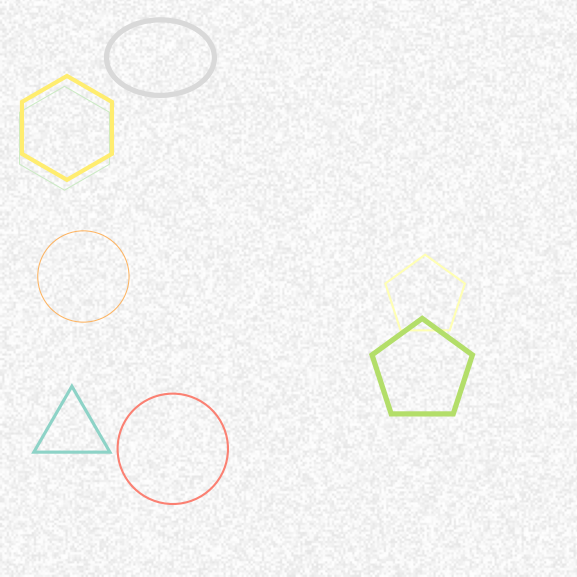[{"shape": "triangle", "thickness": 1.5, "radius": 0.38, "center": [0.124, 0.254]}, {"shape": "pentagon", "thickness": 1, "radius": 0.36, "center": [0.736, 0.486]}, {"shape": "circle", "thickness": 1, "radius": 0.48, "center": [0.299, 0.222]}, {"shape": "circle", "thickness": 0.5, "radius": 0.4, "center": [0.144, 0.52]}, {"shape": "pentagon", "thickness": 2.5, "radius": 0.46, "center": [0.731, 0.356]}, {"shape": "oval", "thickness": 2.5, "radius": 0.47, "center": [0.278, 0.899]}, {"shape": "hexagon", "thickness": 0.5, "radius": 0.45, "center": [0.112, 0.76]}, {"shape": "hexagon", "thickness": 2, "radius": 0.45, "center": [0.116, 0.778]}]